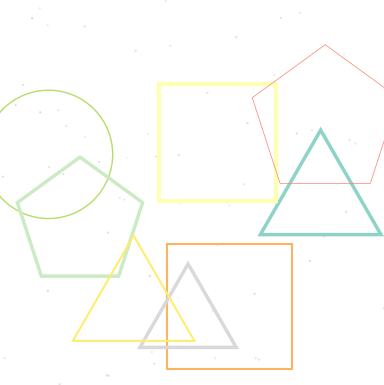[{"shape": "triangle", "thickness": 2.5, "radius": 0.9, "center": [0.833, 0.481]}, {"shape": "square", "thickness": 3, "radius": 0.76, "center": [0.565, 0.631]}, {"shape": "pentagon", "thickness": 0.5, "radius": 1.0, "center": [0.845, 0.685]}, {"shape": "square", "thickness": 1.5, "radius": 0.81, "center": [0.596, 0.204]}, {"shape": "circle", "thickness": 1, "radius": 0.83, "center": [0.126, 0.599]}, {"shape": "triangle", "thickness": 2.5, "radius": 0.72, "center": [0.489, 0.17]}, {"shape": "pentagon", "thickness": 2.5, "radius": 0.85, "center": [0.208, 0.421]}, {"shape": "triangle", "thickness": 1.5, "radius": 0.91, "center": [0.347, 0.206]}]